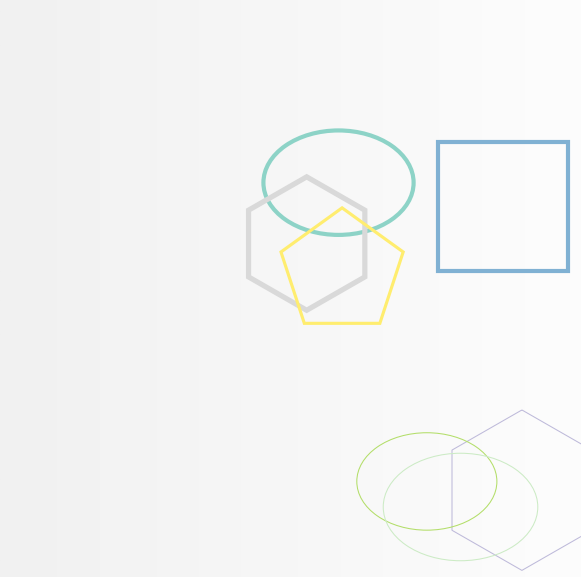[{"shape": "oval", "thickness": 2, "radius": 0.65, "center": [0.582, 0.683]}, {"shape": "hexagon", "thickness": 0.5, "radius": 0.69, "center": [0.898, 0.15]}, {"shape": "square", "thickness": 2, "radius": 0.56, "center": [0.865, 0.642]}, {"shape": "oval", "thickness": 0.5, "radius": 0.6, "center": [0.734, 0.165]}, {"shape": "hexagon", "thickness": 2.5, "radius": 0.58, "center": [0.528, 0.577]}, {"shape": "oval", "thickness": 0.5, "radius": 0.66, "center": [0.792, 0.121]}, {"shape": "pentagon", "thickness": 1.5, "radius": 0.55, "center": [0.589, 0.529]}]